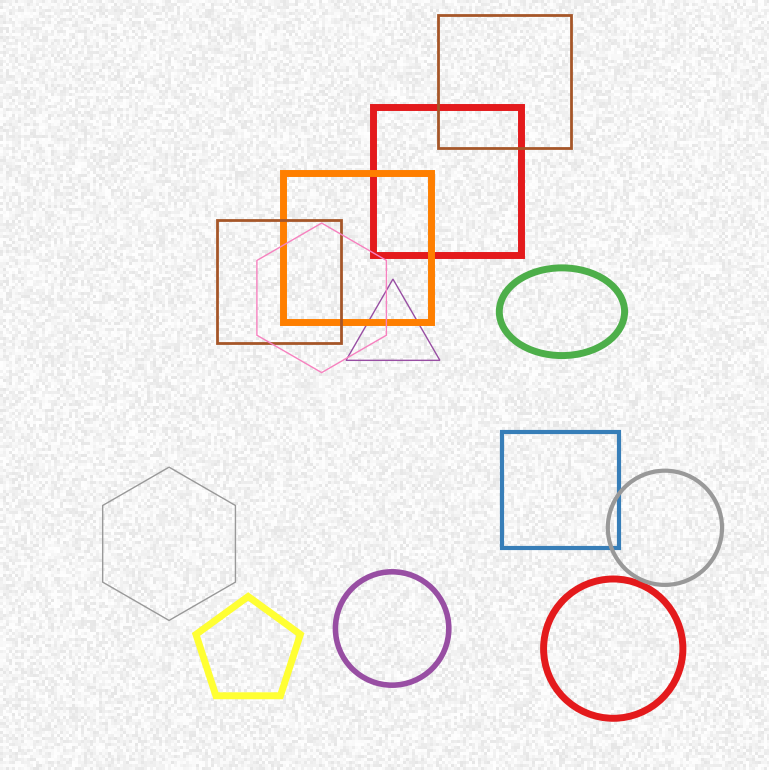[{"shape": "square", "thickness": 2.5, "radius": 0.48, "center": [0.58, 0.765]}, {"shape": "circle", "thickness": 2.5, "radius": 0.45, "center": [0.796, 0.158]}, {"shape": "square", "thickness": 1.5, "radius": 0.38, "center": [0.728, 0.363]}, {"shape": "oval", "thickness": 2.5, "radius": 0.41, "center": [0.73, 0.595]}, {"shape": "triangle", "thickness": 0.5, "radius": 0.35, "center": [0.51, 0.567]}, {"shape": "circle", "thickness": 2, "radius": 0.37, "center": [0.509, 0.184]}, {"shape": "square", "thickness": 2.5, "radius": 0.48, "center": [0.464, 0.679]}, {"shape": "pentagon", "thickness": 2.5, "radius": 0.36, "center": [0.322, 0.154]}, {"shape": "square", "thickness": 1, "radius": 0.4, "center": [0.362, 0.634]}, {"shape": "square", "thickness": 1, "radius": 0.43, "center": [0.656, 0.894]}, {"shape": "hexagon", "thickness": 0.5, "radius": 0.49, "center": [0.418, 0.613]}, {"shape": "hexagon", "thickness": 0.5, "radius": 0.5, "center": [0.22, 0.294]}, {"shape": "circle", "thickness": 1.5, "radius": 0.37, "center": [0.864, 0.315]}]